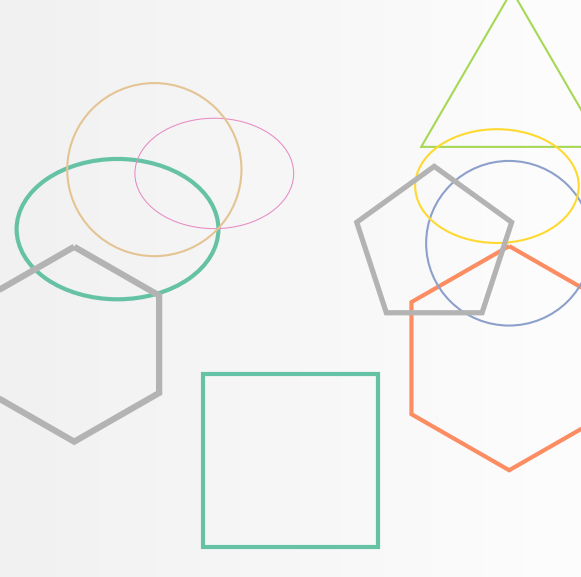[{"shape": "square", "thickness": 2, "radius": 0.75, "center": [0.5, 0.201]}, {"shape": "oval", "thickness": 2, "radius": 0.87, "center": [0.202, 0.602]}, {"shape": "hexagon", "thickness": 2, "radius": 0.97, "center": [0.876, 0.379]}, {"shape": "circle", "thickness": 1, "radius": 0.71, "center": [0.876, 0.578]}, {"shape": "oval", "thickness": 0.5, "radius": 0.68, "center": [0.369, 0.699]}, {"shape": "triangle", "thickness": 1, "radius": 0.9, "center": [0.881, 0.835]}, {"shape": "oval", "thickness": 1, "radius": 0.7, "center": [0.855, 0.677]}, {"shape": "circle", "thickness": 1, "radius": 0.75, "center": [0.266, 0.705]}, {"shape": "hexagon", "thickness": 3, "radius": 0.84, "center": [0.128, 0.403]}, {"shape": "pentagon", "thickness": 2.5, "radius": 0.7, "center": [0.747, 0.571]}]